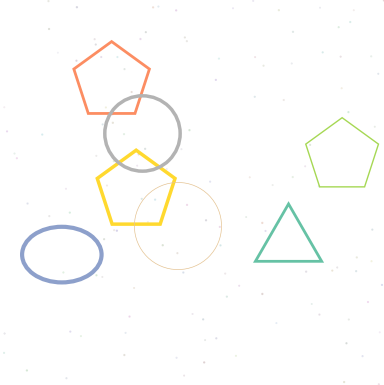[{"shape": "triangle", "thickness": 2, "radius": 0.5, "center": [0.749, 0.371]}, {"shape": "pentagon", "thickness": 2, "radius": 0.52, "center": [0.29, 0.789]}, {"shape": "oval", "thickness": 3, "radius": 0.52, "center": [0.161, 0.339]}, {"shape": "pentagon", "thickness": 1, "radius": 0.5, "center": [0.889, 0.595]}, {"shape": "pentagon", "thickness": 2.5, "radius": 0.53, "center": [0.354, 0.504]}, {"shape": "circle", "thickness": 0.5, "radius": 0.57, "center": [0.462, 0.413]}, {"shape": "circle", "thickness": 2.5, "radius": 0.49, "center": [0.37, 0.653]}]